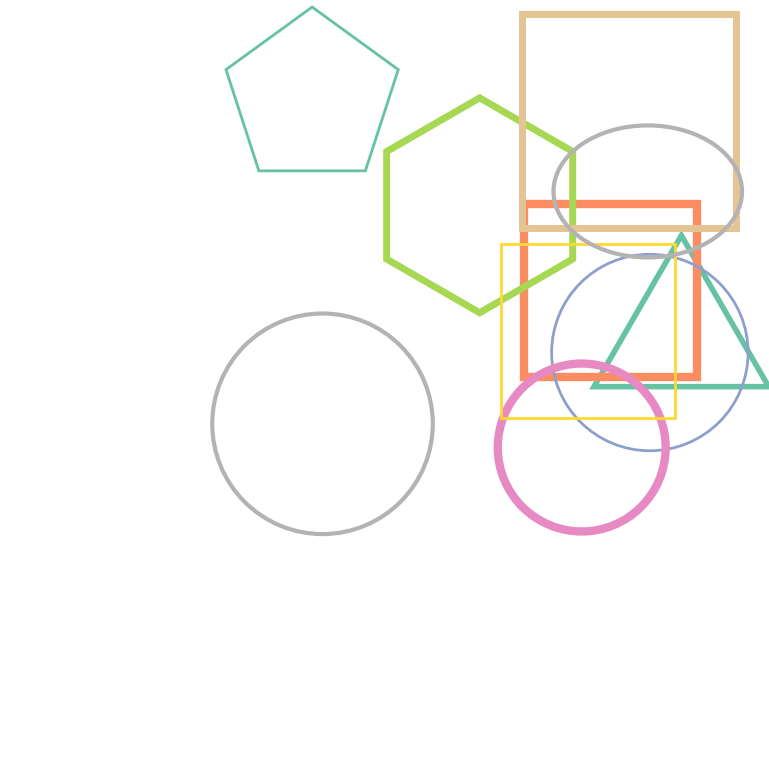[{"shape": "triangle", "thickness": 2, "radius": 0.65, "center": [0.885, 0.563]}, {"shape": "pentagon", "thickness": 1, "radius": 0.59, "center": [0.405, 0.873]}, {"shape": "square", "thickness": 3, "radius": 0.56, "center": [0.792, 0.623]}, {"shape": "circle", "thickness": 1, "radius": 0.64, "center": [0.844, 0.542]}, {"shape": "circle", "thickness": 3, "radius": 0.55, "center": [0.755, 0.419]}, {"shape": "hexagon", "thickness": 2.5, "radius": 0.7, "center": [0.623, 0.733]}, {"shape": "square", "thickness": 1, "radius": 0.56, "center": [0.764, 0.57]}, {"shape": "square", "thickness": 2.5, "radius": 0.7, "center": [0.817, 0.843]}, {"shape": "circle", "thickness": 1.5, "radius": 0.72, "center": [0.419, 0.45]}, {"shape": "oval", "thickness": 1.5, "radius": 0.61, "center": [0.841, 0.751]}]